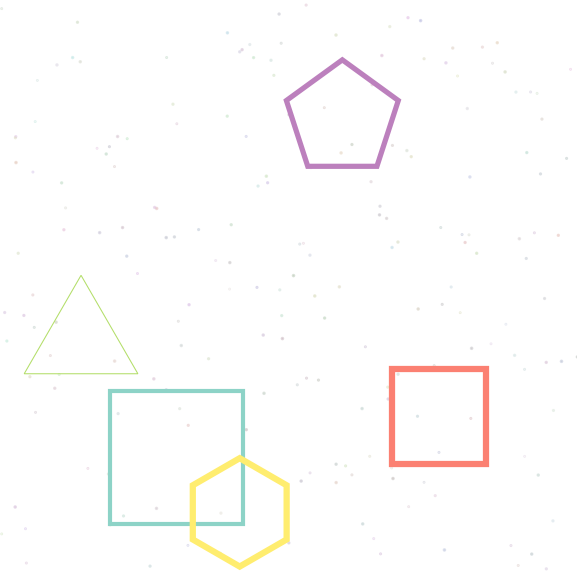[{"shape": "square", "thickness": 2, "radius": 0.58, "center": [0.306, 0.207]}, {"shape": "square", "thickness": 3, "radius": 0.41, "center": [0.76, 0.278]}, {"shape": "triangle", "thickness": 0.5, "radius": 0.57, "center": [0.14, 0.409]}, {"shape": "pentagon", "thickness": 2.5, "radius": 0.51, "center": [0.593, 0.794]}, {"shape": "hexagon", "thickness": 3, "radius": 0.47, "center": [0.415, 0.112]}]